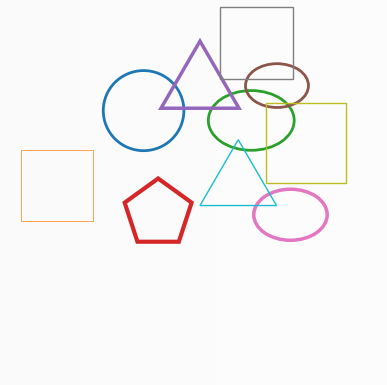[{"shape": "circle", "thickness": 2, "radius": 0.52, "center": [0.371, 0.713]}, {"shape": "square", "thickness": 0.5, "radius": 0.46, "center": [0.148, 0.517]}, {"shape": "oval", "thickness": 2, "radius": 0.55, "center": [0.648, 0.687]}, {"shape": "pentagon", "thickness": 3, "radius": 0.45, "center": [0.408, 0.446]}, {"shape": "triangle", "thickness": 2.5, "radius": 0.58, "center": [0.516, 0.777]}, {"shape": "oval", "thickness": 2, "radius": 0.41, "center": [0.715, 0.778]}, {"shape": "oval", "thickness": 2.5, "radius": 0.47, "center": [0.75, 0.442]}, {"shape": "square", "thickness": 1, "radius": 0.47, "center": [0.661, 0.888]}, {"shape": "square", "thickness": 1, "radius": 0.52, "center": [0.789, 0.628]}, {"shape": "triangle", "thickness": 1, "radius": 0.57, "center": [0.615, 0.523]}]